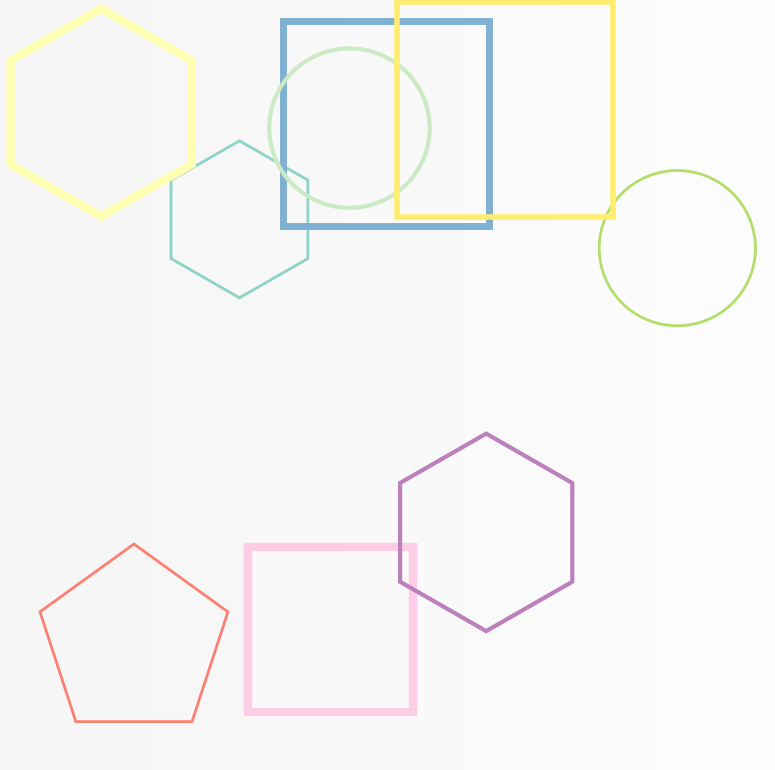[{"shape": "hexagon", "thickness": 1, "radius": 0.51, "center": [0.309, 0.715]}, {"shape": "hexagon", "thickness": 3, "radius": 0.67, "center": [0.13, 0.854]}, {"shape": "pentagon", "thickness": 1, "radius": 0.64, "center": [0.173, 0.166]}, {"shape": "square", "thickness": 2.5, "radius": 0.66, "center": [0.498, 0.839]}, {"shape": "circle", "thickness": 1, "radius": 0.5, "center": [0.874, 0.678]}, {"shape": "square", "thickness": 3, "radius": 0.53, "center": [0.426, 0.182]}, {"shape": "hexagon", "thickness": 1.5, "radius": 0.64, "center": [0.627, 0.309]}, {"shape": "circle", "thickness": 1.5, "radius": 0.52, "center": [0.451, 0.834]}, {"shape": "square", "thickness": 2, "radius": 0.7, "center": [0.651, 0.858]}]